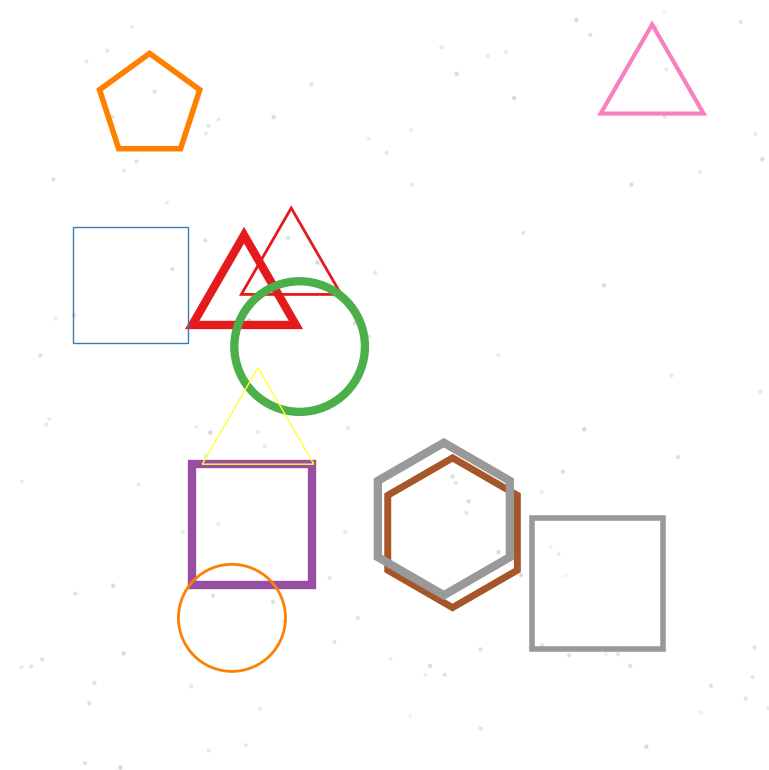[{"shape": "triangle", "thickness": 3, "radius": 0.39, "center": [0.317, 0.617]}, {"shape": "triangle", "thickness": 1, "radius": 0.37, "center": [0.378, 0.655]}, {"shape": "square", "thickness": 0.5, "radius": 0.37, "center": [0.169, 0.63]}, {"shape": "circle", "thickness": 3, "radius": 0.42, "center": [0.389, 0.55]}, {"shape": "square", "thickness": 3, "radius": 0.39, "center": [0.327, 0.319]}, {"shape": "pentagon", "thickness": 2, "radius": 0.34, "center": [0.194, 0.862]}, {"shape": "circle", "thickness": 1, "radius": 0.35, "center": [0.301, 0.198]}, {"shape": "triangle", "thickness": 0.5, "radius": 0.42, "center": [0.335, 0.439]}, {"shape": "hexagon", "thickness": 2.5, "radius": 0.49, "center": [0.588, 0.308]}, {"shape": "triangle", "thickness": 1.5, "radius": 0.39, "center": [0.847, 0.891]}, {"shape": "square", "thickness": 2, "radius": 0.43, "center": [0.776, 0.242]}, {"shape": "hexagon", "thickness": 3, "radius": 0.5, "center": [0.576, 0.326]}]